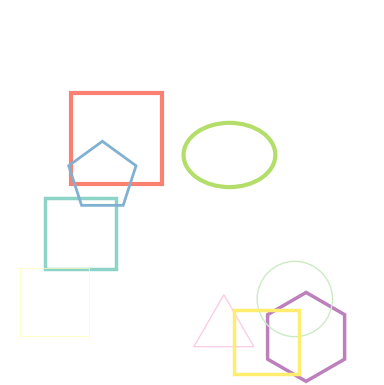[{"shape": "square", "thickness": 2.5, "radius": 0.46, "center": [0.209, 0.393]}, {"shape": "square", "thickness": 0.5, "radius": 0.44, "center": [0.142, 0.216]}, {"shape": "square", "thickness": 3, "radius": 0.59, "center": [0.302, 0.64]}, {"shape": "pentagon", "thickness": 2, "radius": 0.46, "center": [0.266, 0.541]}, {"shape": "oval", "thickness": 3, "radius": 0.6, "center": [0.596, 0.598]}, {"shape": "triangle", "thickness": 1, "radius": 0.45, "center": [0.582, 0.145]}, {"shape": "hexagon", "thickness": 2.5, "radius": 0.58, "center": [0.795, 0.125]}, {"shape": "circle", "thickness": 1, "radius": 0.49, "center": [0.766, 0.223]}, {"shape": "square", "thickness": 2.5, "radius": 0.42, "center": [0.693, 0.111]}]